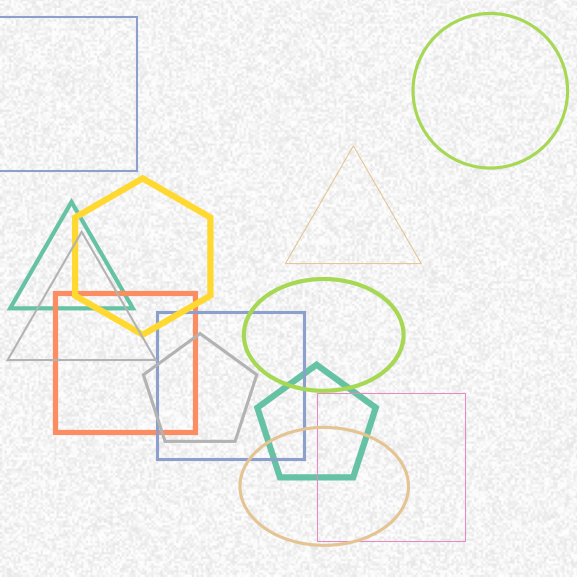[{"shape": "pentagon", "thickness": 3, "radius": 0.54, "center": [0.548, 0.26]}, {"shape": "triangle", "thickness": 2, "radius": 0.61, "center": [0.124, 0.527]}, {"shape": "square", "thickness": 2.5, "radius": 0.6, "center": [0.217, 0.371]}, {"shape": "square", "thickness": 1.5, "radius": 0.64, "center": [0.398, 0.332]}, {"shape": "square", "thickness": 1, "radius": 0.67, "center": [0.104, 0.837]}, {"shape": "square", "thickness": 0.5, "radius": 0.64, "center": [0.678, 0.19]}, {"shape": "circle", "thickness": 1.5, "radius": 0.67, "center": [0.849, 0.842]}, {"shape": "oval", "thickness": 2, "radius": 0.69, "center": [0.561, 0.419]}, {"shape": "hexagon", "thickness": 3, "radius": 0.68, "center": [0.247, 0.555]}, {"shape": "triangle", "thickness": 0.5, "radius": 0.68, "center": [0.612, 0.611]}, {"shape": "oval", "thickness": 1.5, "radius": 0.73, "center": [0.561, 0.157]}, {"shape": "triangle", "thickness": 1, "radius": 0.74, "center": [0.141, 0.45]}, {"shape": "pentagon", "thickness": 1.5, "radius": 0.52, "center": [0.346, 0.318]}]